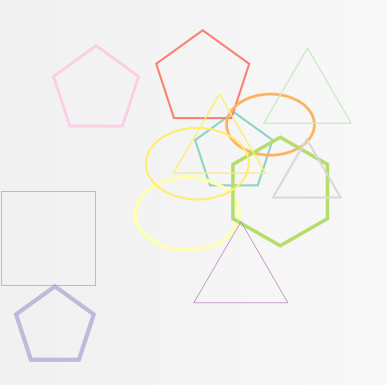[{"shape": "pentagon", "thickness": 1.5, "radius": 0.53, "center": [0.604, 0.604]}, {"shape": "oval", "thickness": 2.5, "radius": 0.67, "center": [0.483, 0.445]}, {"shape": "pentagon", "thickness": 3, "radius": 0.53, "center": [0.142, 0.151]}, {"shape": "pentagon", "thickness": 1.5, "radius": 0.63, "center": [0.523, 0.795]}, {"shape": "square", "thickness": 0.5, "radius": 0.61, "center": [0.124, 0.382]}, {"shape": "oval", "thickness": 2, "radius": 0.57, "center": [0.698, 0.676]}, {"shape": "hexagon", "thickness": 2.5, "radius": 0.7, "center": [0.723, 0.503]}, {"shape": "pentagon", "thickness": 2, "radius": 0.58, "center": [0.248, 0.766]}, {"shape": "triangle", "thickness": 1.5, "radius": 0.5, "center": [0.792, 0.537]}, {"shape": "triangle", "thickness": 0.5, "radius": 0.7, "center": [0.622, 0.284]}, {"shape": "triangle", "thickness": 1, "radius": 0.65, "center": [0.794, 0.745]}, {"shape": "triangle", "thickness": 1, "radius": 0.69, "center": [0.566, 0.619]}, {"shape": "oval", "thickness": 1.5, "radius": 0.66, "center": [0.509, 0.575]}]